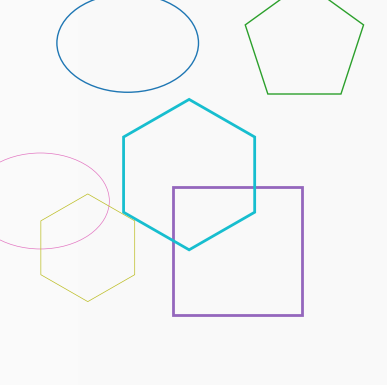[{"shape": "oval", "thickness": 1, "radius": 0.91, "center": [0.33, 0.888]}, {"shape": "pentagon", "thickness": 1, "radius": 0.8, "center": [0.786, 0.886]}, {"shape": "square", "thickness": 2, "radius": 0.83, "center": [0.613, 0.347]}, {"shape": "oval", "thickness": 0.5, "radius": 0.89, "center": [0.104, 0.478]}, {"shape": "hexagon", "thickness": 0.5, "radius": 0.7, "center": [0.227, 0.356]}, {"shape": "hexagon", "thickness": 2, "radius": 0.98, "center": [0.488, 0.546]}]